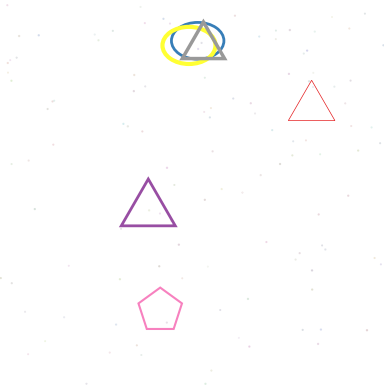[{"shape": "triangle", "thickness": 0.5, "radius": 0.35, "center": [0.809, 0.722]}, {"shape": "oval", "thickness": 2, "radius": 0.34, "center": [0.513, 0.894]}, {"shape": "triangle", "thickness": 2, "radius": 0.41, "center": [0.385, 0.454]}, {"shape": "oval", "thickness": 3, "radius": 0.34, "center": [0.491, 0.882]}, {"shape": "pentagon", "thickness": 1.5, "radius": 0.3, "center": [0.416, 0.194]}, {"shape": "triangle", "thickness": 2.5, "radius": 0.32, "center": [0.528, 0.88]}]